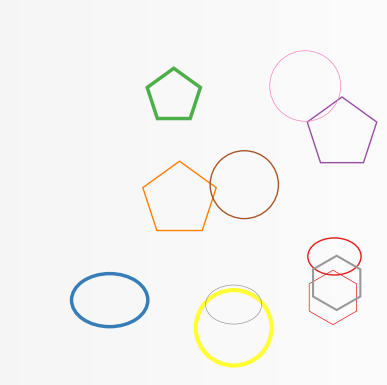[{"shape": "oval", "thickness": 1, "radius": 0.34, "center": [0.863, 0.334]}, {"shape": "hexagon", "thickness": 0.5, "radius": 0.35, "center": [0.859, 0.227]}, {"shape": "oval", "thickness": 2.5, "radius": 0.49, "center": [0.283, 0.22]}, {"shape": "pentagon", "thickness": 2.5, "radius": 0.36, "center": [0.449, 0.75]}, {"shape": "pentagon", "thickness": 1, "radius": 0.47, "center": [0.883, 0.654]}, {"shape": "pentagon", "thickness": 1, "radius": 0.5, "center": [0.463, 0.482]}, {"shape": "circle", "thickness": 3, "radius": 0.49, "center": [0.603, 0.149]}, {"shape": "circle", "thickness": 1, "radius": 0.44, "center": [0.63, 0.52]}, {"shape": "circle", "thickness": 0.5, "radius": 0.46, "center": [0.788, 0.777]}, {"shape": "hexagon", "thickness": 1.5, "radius": 0.35, "center": [0.869, 0.265]}, {"shape": "oval", "thickness": 0.5, "radius": 0.36, "center": [0.603, 0.209]}]